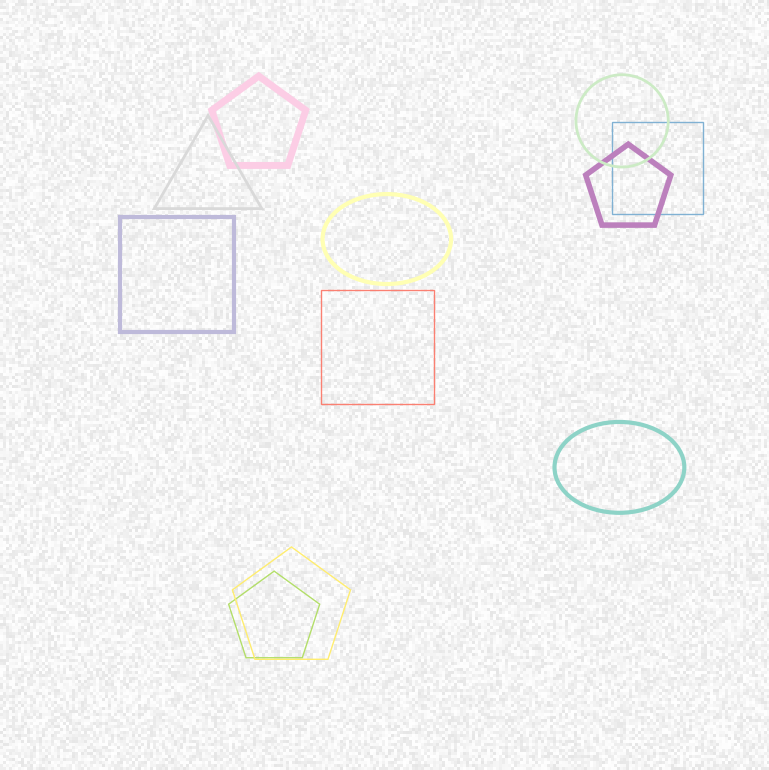[{"shape": "oval", "thickness": 1.5, "radius": 0.42, "center": [0.804, 0.393]}, {"shape": "oval", "thickness": 1.5, "radius": 0.42, "center": [0.502, 0.69]}, {"shape": "square", "thickness": 1.5, "radius": 0.37, "center": [0.23, 0.643]}, {"shape": "square", "thickness": 0.5, "radius": 0.37, "center": [0.49, 0.549]}, {"shape": "square", "thickness": 0.5, "radius": 0.3, "center": [0.854, 0.782]}, {"shape": "pentagon", "thickness": 0.5, "radius": 0.31, "center": [0.356, 0.196]}, {"shape": "pentagon", "thickness": 2.5, "radius": 0.32, "center": [0.336, 0.837]}, {"shape": "triangle", "thickness": 1, "radius": 0.4, "center": [0.27, 0.769]}, {"shape": "pentagon", "thickness": 2, "radius": 0.29, "center": [0.816, 0.755]}, {"shape": "circle", "thickness": 1, "radius": 0.3, "center": [0.808, 0.843]}, {"shape": "pentagon", "thickness": 0.5, "radius": 0.4, "center": [0.379, 0.209]}]